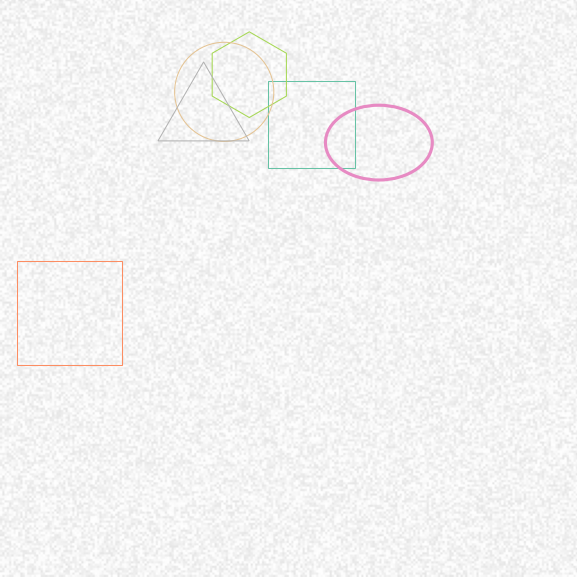[{"shape": "square", "thickness": 0.5, "radius": 0.38, "center": [0.54, 0.784]}, {"shape": "square", "thickness": 0.5, "radius": 0.45, "center": [0.12, 0.457]}, {"shape": "oval", "thickness": 1.5, "radius": 0.46, "center": [0.656, 0.752]}, {"shape": "hexagon", "thickness": 0.5, "radius": 0.37, "center": [0.432, 0.87]}, {"shape": "circle", "thickness": 0.5, "radius": 0.43, "center": [0.388, 0.84]}, {"shape": "triangle", "thickness": 0.5, "radius": 0.46, "center": [0.353, 0.801]}]